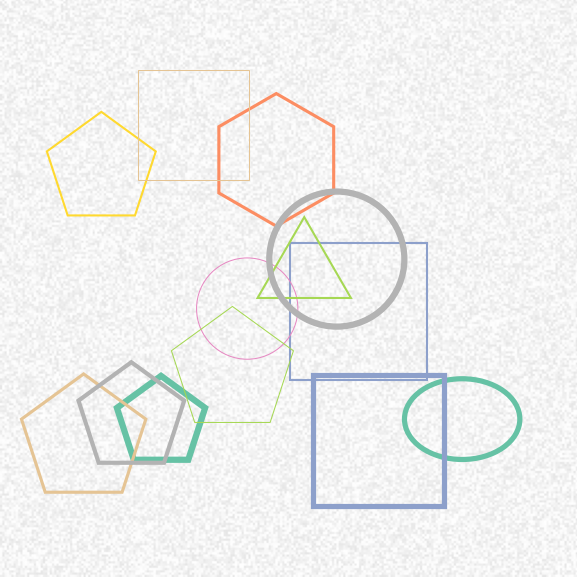[{"shape": "oval", "thickness": 2.5, "radius": 0.5, "center": [0.8, 0.273]}, {"shape": "pentagon", "thickness": 3, "radius": 0.4, "center": [0.279, 0.268]}, {"shape": "hexagon", "thickness": 1.5, "radius": 0.57, "center": [0.478, 0.722]}, {"shape": "square", "thickness": 1, "radius": 0.59, "center": [0.621, 0.459]}, {"shape": "square", "thickness": 2.5, "radius": 0.57, "center": [0.656, 0.236]}, {"shape": "circle", "thickness": 0.5, "radius": 0.44, "center": [0.428, 0.465]}, {"shape": "triangle", "thickness": 1, "radius": 0.47, "center": [0.527, 0.53]}, {"shape": "pentagon", "thickness": 0.5, "radius": 0.56, "center": [0.402, 0.357]}, {"shape": "pentagon", "thickness": 1, "radius": 0.5, "center": [0.175, 0.706]}, {"shape": "pentagon", "thickness": 1.5, "radius": 0.57, "center": [0.145, 0.238]}, {"shape": "square", "thickness": 0.5, "radius": 0.48, "center": [0.335, 0.783]}, {"shape": "circle", "thickness": 3, "radius": 0.58, "center": [0.583, 0.551]}, {"shape": "pentagon", "thickness": 2, "radius": 0.48, "center": [0.227, 0.276]}]